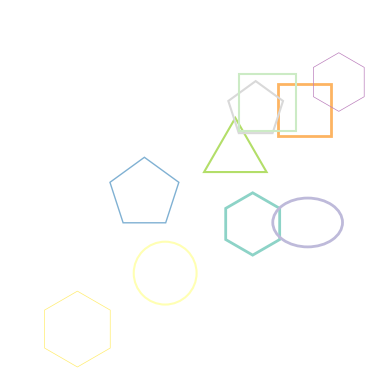[{"shape": "hexagon", "thickness": 2, "radius": 0.4, "center": [0.656, 0.418]}, {"shape": "circle", "thickness": 1.5, "radius": 0.41, "center": [0.429, 0.291]}, {"shape": "oval", "thickness": 2, "radius": 0.45, "center": [0.799, 0.422]}, {"shape": "pentagon", "thickness": 1, "radius": 0.47, "center": [0.375, 0.497]}, {"shape": "square", "thickness": 2, "radius": 0.34, "center": [0.791, 0.713]}, {"shape": "triangle", "thickness": 1.5, "radius": 0.47, "center": [0.611, 0.6]}, {"shape": "pentagon", "thickness": 1.5, "radius": 0.37, "center": [0.664, 0.715]}, {"shape": "hexagon", "thickness": 0.5, "radius": 0.38, "center": [0.88, 0.787]}, {"shape": "square", "thickness": 1.5, "radius": 0.37, "center": [0.695, 0.734]}, {"shape": "hexagon", "thickness": 0.5, "radius": 0.49, "center": [0.201, 0.145]}]